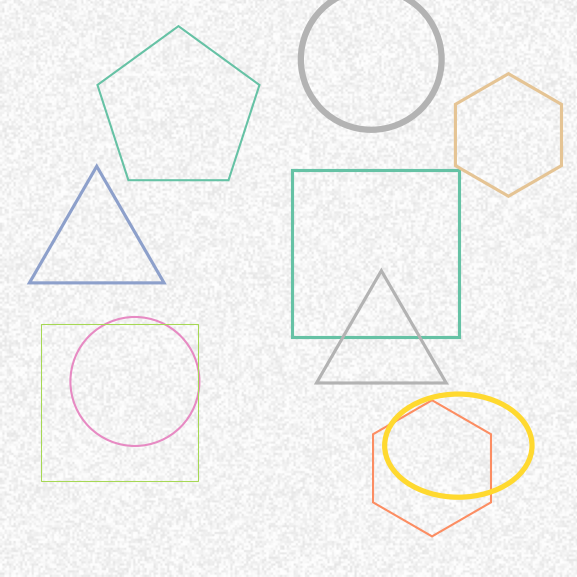[{"shape": "pentagon", "thickness": 1, "radius": 0.74, "center": [0.309, 0.806]}, {"shape": "square", "thickness": 1.5, "radius": 0.72, "center": [0.65, 0.559]}, {"shape": "hexagon", "thickness": 1, "radius": 0.59, "center": [0.748, 0.188]}, {"shape": "triangle", "thickness": 1.5, "radius": 0.67, "center": [0.168, 0.577]}, {"shape": "circle", "thickness": 1, "radius": 0.56, "center": [0.234, 0.339]}, {"shape": "square", "thickness": 0.5, "radius": 0.68, "center": [0.207, 0.302]}, {"shape": "oval", "thickness": 2.5, "radius": 0.64, "center": [0.794, 0.227]}, {"shape": "hexagon", "thickness": 1.5, "radius": 0.53, "center": [0.88, 0.765]}, {"shape": "triangle", "thickness": 1.5, "radius": 0.65, "center": [0.66, 0.401]}, {"shape": "circle", "thickness": 3, "radius": 0.61, "center": [0.643, 0.896]}]